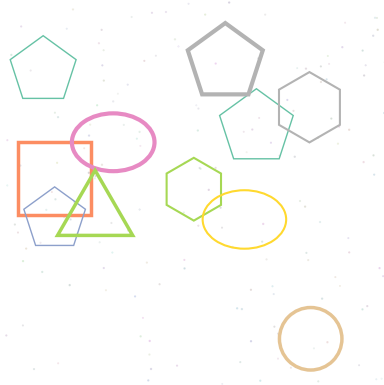[{"shape": "pentagon", "thickness": 1, "radius": 0.5, "center": [0.666, 0.669]}, {"shape": "pentagon", "thickness": 1, "radius": 0.45, "center": [0.112, 0.817]}, {"shape": "square", "thickness": 2.5, "radius": 0.47, "center": [0.143, 0.537]}, {"shape": "pentagon", "thickness": 1, "radius": 0.42, "center": [0.142, 0.431]}, {"shape": "oval", "thickness": 3, "radius": 0.54, "center": [0.294, 0.63]}, {"shape": "triangle", "thickness": 2.5, "radius": 0.56, "center": [0.247, 0.445]}, {"shape": "hexagon", "thickness": 1.5, "radius": 0.41, "center": [0.503, 0.509]}, {"shape": "oval", "thickness": 1.5, "radius": 0.54, "center": [0.635, 0.43]}, {"shape": "circle", "thickness": 2.5, "radius": 0.41, "center": [0.807, 0.12]}, {"shape": "hexagon", "thickness": 1.5, "radius": 0.46, "center": [0.804, 0.721]}, {"shape": "pentagon", "thickness": 3, "radius": 0.51, "center": [0.585, 0.838]}]